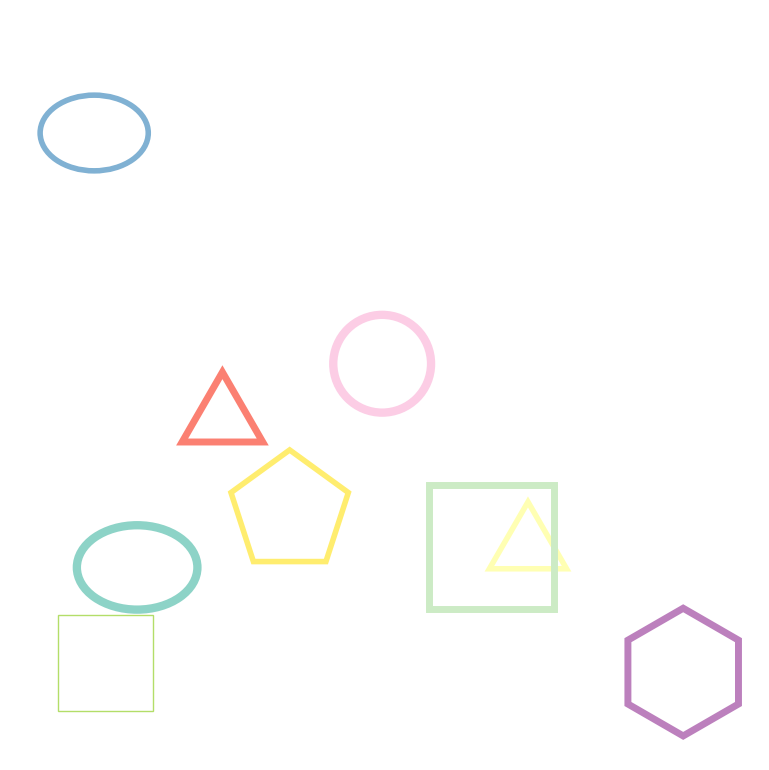[{"shape": "oval", "thickness": 3, "radius": 0.39, "center": [0.178, 0.263]}, {"shape": "triangle", "thickness": 2, "radius": 0.29, "center": [0.686, 0.29]}, {"shape": "triangle", "thickness": 2.5, "radius": 0.3, "center": [0.289, 0.456]}, {"shape": "oval", "thickness": 2, "radius": 0.35, "center": [0.122, 0.827]}, {"shape": "square", "thickness": 0.5, "radius": 0.31, "center": [0.137, 0.139]}, {"shape": "circle", "thickness": 3, "radius": 0.32, "center": [0.496, 0.528]}, {"shape": "hexagon", "thickness": 2.5, "radius": 0.41, "center": [0.887, 0.127]}, {"shape": "square", "thickness": 2.5, "radius": 0.41, "center": [0.638, 0.29]}, {"shape": "pentagon", "thickness": 2, "radius": 0.4, "center": [0.376, 0.336]}]